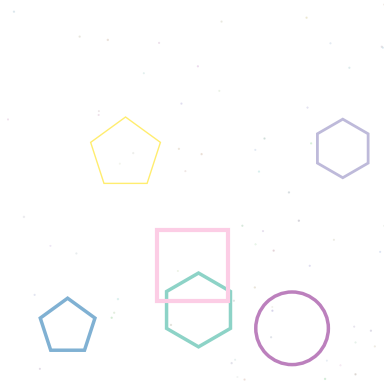[{"shape": "hexagon", "thickness": 2.5, "radius": 0.48, "center": [0.516, 0.195]}, {"shape": "hexagon", "thickness": 2, "radius": 0.38, "center": [0.89, 0.614]}, {"shape": "pentagon", "thickness": 2.5, "radius": 0.37, "center": [0.176, 0.151]}, {"shape": "square", "thickness": 3, "radius": 0.46, "center": [0.5, 0.31]}, {"shape": "circle", "thickness": 2.5, "radius": 0.47, "center": [0.759, 0.147]}, {"shape": "pentagon", "thickness": 1, "radius": 0.48, "center": [0.326, 0.601]}]